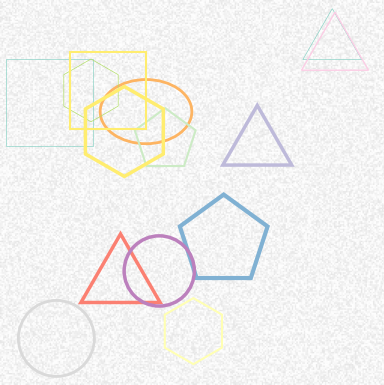[{"shape": "triangle", "thickness": 0.5, "radius": 0.44, "center": [0.863, 0.889]}, {"shape": "square", "thickness": 0.5, "radius": 0.57, "center": [0.129, 0.733]}, {"shape": "hexagon", "thickness": 1.5, "radius": 0.43, "center": [0.502, 0.14]}, {"shape": "triangle", "thickness": 2.5, "radius": 0.52, "center": [0.668, 0.623]}, {"shape": "triangle", "thickness": 2.5, "radius": 0.59, "center": [0.313, 0.274]}, {"shape": "pentagon", "thickness": 3, "radius": 0.6, "center": [0.581, 0.375]}, {"shape": "oval", "thickness": 2, "radius": 0.6, "center": [0.379, 0.71]}, {"shape": "hexagon", "thickness": 0.5, "radius": 0.41, "center": [0.236, 0.765]}, {"shape": "triangle", "thickness": 1, "radius": 0.5, "center": [0.87, 0.868]}, {"shape": "circle", "thickness": 2, "radius": 0.49, "center": [0.146, 0.121]}, {"shape": "circle", "thickness": 2.5, "radius": 0.46, "center": [0.414, 0.296]}, {"shape": "pentagon", "thickness": 1.5, "radius": 0.42, "center": [0.429, 0.636]}, {"shape": "hexagon", "thickness": 2.5, "radius": 0.58, "center": [0.323, 0.659]}, {"shape": "square", "thickness": 1.5, "radius": 0.5, "center": [0.28, 0.765]}]